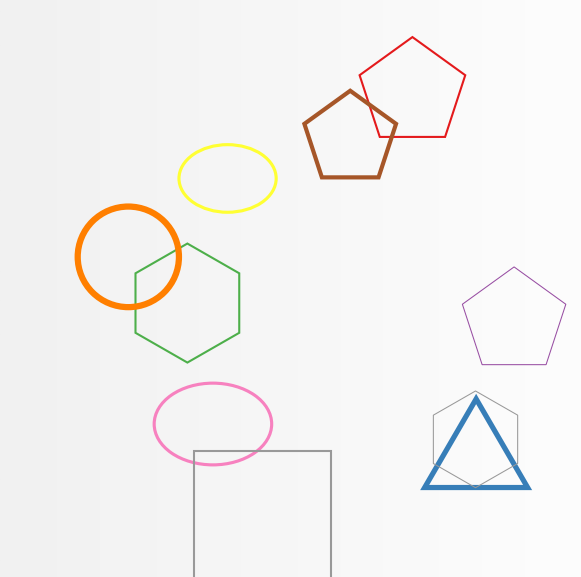[{"shape": "pentagon", "thickness": 1, "radius": 0.48, "center": [0.71, 0.839]}, {"shape": "triangle", "thickness": 2.5, "radius": 0.51, "center": [0.819, 0.206]}, {"shape": "hexagon", "thickness": 1, "radius": 0.52, "center": [0.322, 0.474]}, {"shape": "pentagon", "thickness": 0.5, "radius": 0.47, "center": [0.884, 0.443]}, {"shape": "circle", "thickness": 3, "radius": 0.44, "center": [0.221, 0.554]}, {"shape": "oval", "thickness": 1.5, "radius": 0.42, "center": [0.392, 0.69]}, {"shape": "pentagon", "thickness": 2, "radius": 0.41, "center": [0.603, 0.759]}, {"shape": "oval", "thickness": 1.5, "radius": 0.51, "center": [0.366, 0.265]}, {"shape": "hexagon", "thickness": 0.5, "radius": 0.42, "center": [0.818, 0.238]}, {"shape": "square", "thickness": 1, "radius": 0.59, "center": [0.452, 0.1]}]